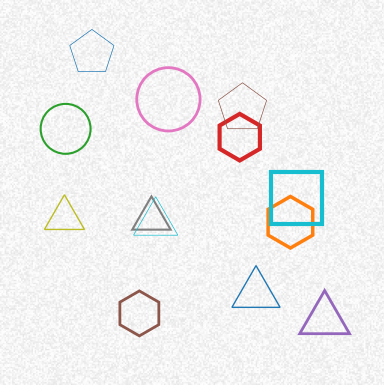[{"shape": "pentagon", "thickness": 0.5, "radius": 0.3, "center": [0.239, 0.863]}, {"shape": "triangle", "thickness": 1, "radius": 0.36, "center": [0.665, 0.238]}, {"shape": "hexagon", "thickness": 2.5, "radius": 0.33, "center": [0.754, 0.423]}, {"shape": "circle", "thickness": 1.5, "radius": 0.32, "center": [0.17, 0.665]}, {"shape": "hexagon", "thickness": 3, "radius": 0.3, "center": [0.623, 0.644]}, {"shape": "triangle", "thickness": 2, "radius": 0.37, "center": [0.843, 0.171]}, {"shape": "hexagon", "thickness": 2, "radius": 0.29, "center": [0.362, 0.186]}, {"shape": "pentagon", "thickness": 0.5, "radius": 0.33, "center": [0.63, 0.719]}, {"shape": "circle", "thickness": 2, "radius": 0.41, "center": [0.437, 0.742]}, {"shape": "triangle", "thickness": 1.5, "radius": 0.29, "center": [0.393, 0.432]}, {"shape": "triangle", "thickness": 1, "radius": 0.3, "center": [0.167, 0.434]}, {"shape": "triangle", "thickness": 0.5, "radius": 0.33, "center": [0.404, 0.422]}, {"shape": "square", "thickness": 3, "radius": 0.33, "center": [0.77, 0.486]}]